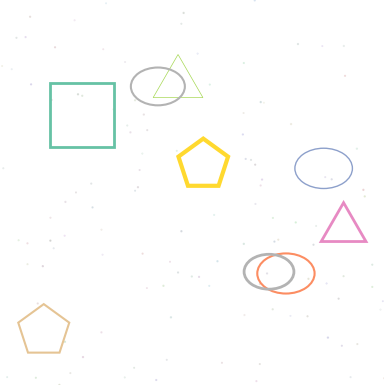[{"shape": "square", "thickness": 2, "radius": 0.42, "center": [0.213, 0.702]}, {"shape": "oval", "thickness": 1.5, "radius": 0.37, "center": [0.743, 0.29]}, {"shape": "oval", "thickness": 1, "radius": 0.37, "center": [0.841, 0.563]}, {"shape": "triangle", "thickness": 2, "radius": 0.34, "center": [0.892, 0.406]}, {"shape": "triangle", "thickness": 0.5, "radius": 0.37, "center": [0.462, 0.784]}, {"shape": "pentagon", "thickness": 3, "radius": 0.34, "center": [0.528, 0.572]}, {"shape": "pentagon", "thickness": 1.5, "radius": 0.35, "center": [0.114, 0.14]}, {"shape": "oval", "thickness": 2, "radius": 0.32, "center": [0.699, 0.294]}, {"shape": "oval", "thickness": 1.5, "radius": 0.35, "center": [0.41, 0.776]}]